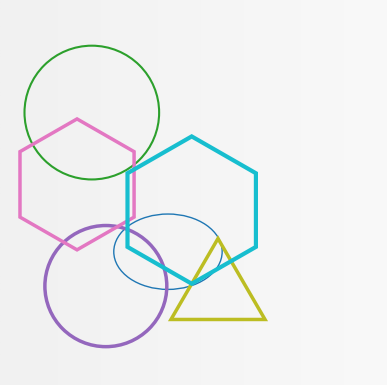[{"shape": "oval", "thickness": 1, "radius": 0.7, "center": [0.433, 0.346]}, {"shape": "circle", "thickness": 1.5, "radius": 0.87, "center": [0.237, 0.708]}, {"shape": "circle", "thickness": 2.5, "radius": 0.79, "center": [0.273, 0.257]}, {"shape": "hexagon", "thickness": 2.5, "radius": 0.85, "center": [0.199, 0.521]}, {"shape": "triangle", "thickness": 2.5, "radius": 0.7, "center": [0.563, 0.24]}, {"shape": "hexagon", "thickness": 3, "radius": 0.96, "center": [0.495, 0.454]}]